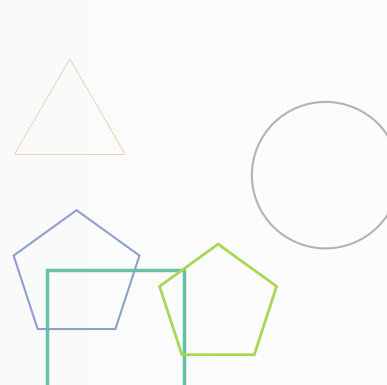[{"shape": "square", "thickness": 2.5, "radius": 0.89, "center": [0.298, 0.122]}, {"shape": "pentagon", "thickness": 1.5, "radius": 0.85, "center": [0.198, 0.283]}, {"shape": "pentagon", "thickness": 2, "radius": 0.79, "center": [0.563, 0.207]}, {"shape": "triangle", "thickness": 0.5, "radius": 0.83, "center": [0.18, 0.682]}, {"shape": "circle", "thickness": 1.5, "radius": 0.95, "center": [0.84, 0.545]}]